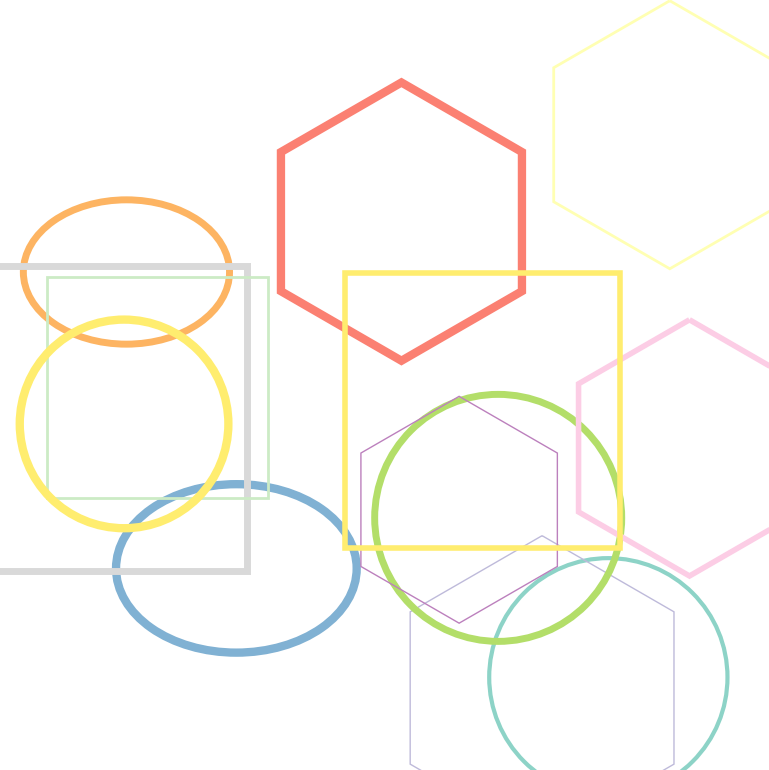[{"shape": "circle", "thickness": 1.5, "radius": 0.77, "center": [0.79, 0.12]}, {"shape": "hexagon", "thickness": 1, "radius": 0.87, "center": [0.87, 0.825]}, {"shape": "hexagon", "thickness": 0.5, "radius": 0.99, "center": [0.704, 0.107]}, {"shape": "hexagon", "thickness": 3, "radius": 0.9, "center": [0.521, 0.712]}, {"shape": "oval", "thickness": 3, "radius": 0.78, "center": [0.307, 0.262]}, {"shape": "oval", "thickness": 2.5, "radius": 0.67, "center": [0.164, 0.647]}, {"shape": "circle", "thickness": 2.5, "radius": 0.8, "center": [0.647, 0.327]}, {"shape": "hexagon", "thickness": 2, "radius": 0.83, "center": [0.895, 0.418]}, {"shape": "square", "thickness": 2.5, "radius": 0.99, "center": [0.122, 0.456]}, {"shape": "hexagon", "thickness": 0.5, "radius": 0.74, "center": [0.596, 0.338]}, {"shape": "square", "thickness": 1, "radius": 0.72, "center": [0.204, 0.497]}, {"shape": "square", "thickness": 2, "radius": 0.89, "center": [0.626, 0.467]}, {"shape": "circle", "thickness": 3, "radius": 0.68, "center": [0.161, 0.449]}]